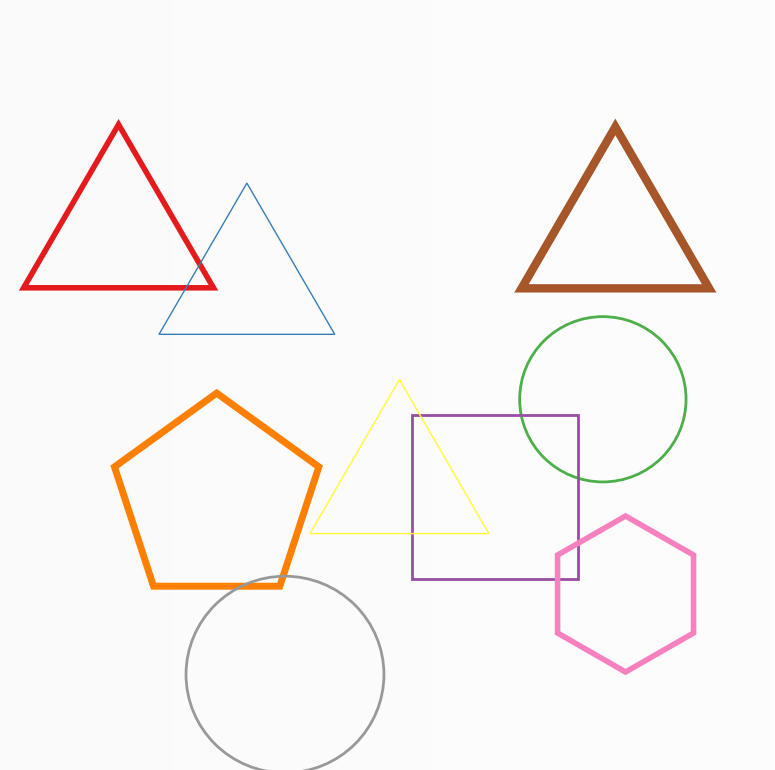[{"shape": "triangle", "thickness": 2, "radius": 0.71, "center": [0.153, 0.697]}, {"shape": "triangle", "thickness": 0.5, "radius": 0.65, "center": [0.319, 0.631]}, {"shape": "circle", "thickness": 1, "radius": 0.54, "center": [0.778, 0.481]}, {"shape": "square", "thickness": 1, "radius": 0.53, "center": [0.639, 0.355]}, {"shape": "pentagon", "thickness": 2.5, "radius": 0.69, "center": [0.28, 0.351]}, {"shape": "triangle", "thickness": 0.5, "radius": 0.67, "center": [0.515, 0.374]}, {"shape": "triangle", "thickness": 3, "radius": 0.7, "center": [0.794, 0.695]}, {"shape": "hexagon", "thickness": 2, "radius": 0.51, "center": [0.807, 0.229]}, {"shape": "circle", "thickness": 1, "radius": 0.64, "center": [0.368, 0.124]}]